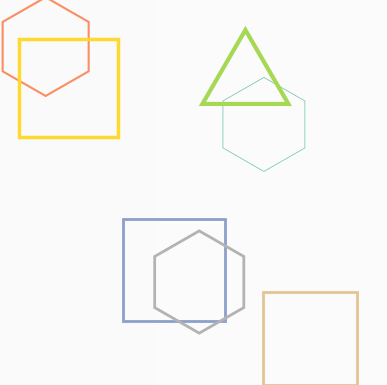[{"shape": "hexagon", "thickness": 0.5, "radius": 0.61, "center": [0.681, 0.677]}, {"shape": "hexagon", "thickness": 1.5, "radius": 0.64, "center": [0.118, 0.879]}, {"shape": "square", "thickness": 2, "radius": 0.66, "center": [0.448, 0.299]}, {"shape": "triangle", "thickness": 3, "radius": 0.64, "center": [0.633, 0.794]}, {"shape": "square", "thickness": 2.5, "radius": 0.64, "center": [0.177, 0.771]}, {"shape": "square", "thickness": 2, "radius": 0.61, "center": [0.799, 0.12]}, {"shape": "hexagon", "thickness": 2, "radius": 0.66, "center": [0.514, 0.267]}]